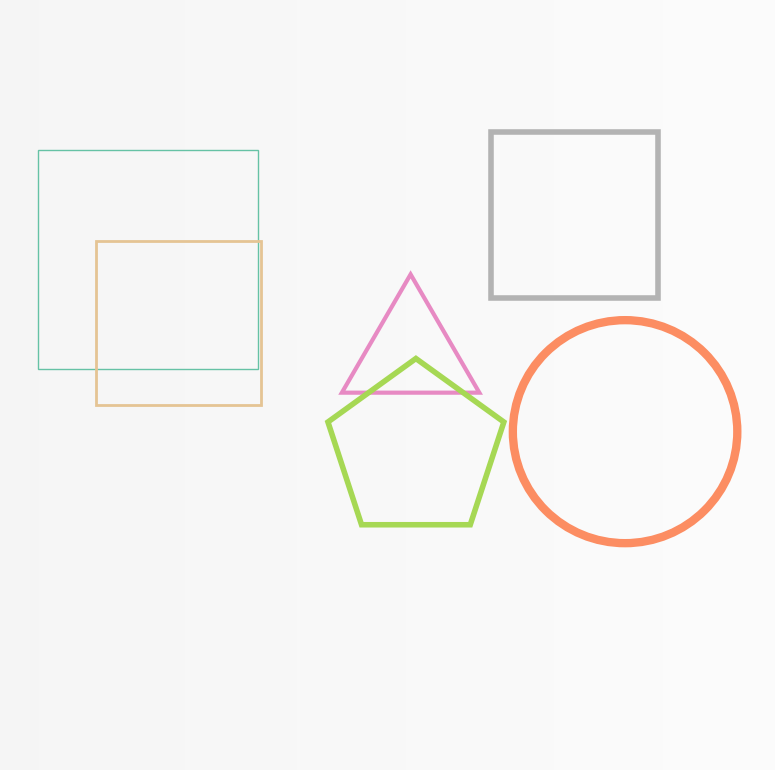[{"shape": "square", "thickness": 0.5, "radius": 0.71, "center": [0.191, 0.662]}, {"shape": "circle", "thickness": 3, "radius": 0.72, "center": [0.807, 0.439]}, {"shape": "triangle", "thickness": 1.5, "radius": 0.51, "center": [0.53, 0.541]}, {"shape": "pentagon", "thickness": 2, "radius": 0.6, "center": [0.537, 0.415]}, {"shape": "square", "thickness": 1, "radius": 0.53, "center": [0.23, 0.581]}, {"shape": "square", "thickness": 2, "radius": 0.54, "center": [0.741, 0.721]}]